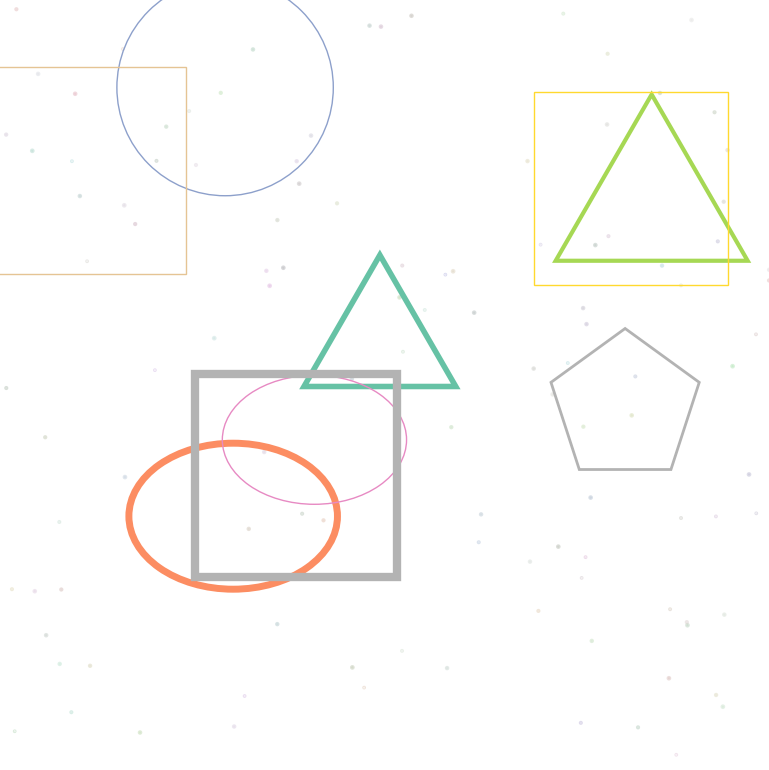[{"shape": "triangle", "thickness": 2, "radius": 0.57, "center": [0.493, 0.555]}, {"shape": "oval", "thickness": 2.5, "radius": 0.68, "center": [0.303, 0.33]}, {"shape": "circle", "thickness": 0.5, "radius": 0.7, "center": [0.292, 0.886]}, {"shape": "oval", "thickness": 0.5, "radius": 0.6, "center": [0.408, 0.429]}, {"shape": "triangle", "thickness": 1.5, "radius": 0.72, "center": [0.846, 0.733]}, {"shape": "square", "thickness": 0.5, "radius": 0.63, "center": [0.82, 0.755]}, {"shape": "square", "thickness": 0.5, "radius": 0.67, "center": [0.107, 0.779]}, {"shape": "square", "thickness": 3, "radius": 0.66, "center": [0.384, 0.383]}, {"shape": "pentagon", "thickness": 1, "radius": 0.51, "center": [0.812, 0.472]}]